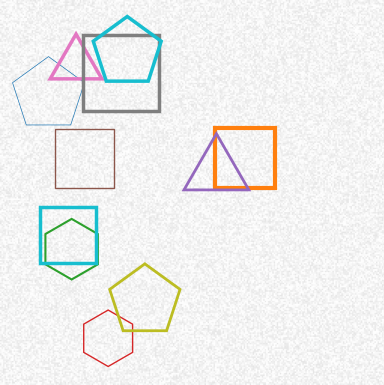[{"shape": "pentagon", "thickness": 0.5, "radius": 0.49, "center": [0.126, 0.755]}, {"shape": "square", "thickness": 3, "radius": 0.39, "center": [0.636, 0.589]}, {"shape": "hexagon", "thickness": 1.5, "radius": 0.39, "center": [0.186, 0.353]}, {"shape": "hexagon", "thickness": 1, "radius": 0.37, "center": [0.281, 0.121]}, {"shape": "triangle", "thickness": 2, "radius": 0.49, "center": [0.562, 0.555]}, {"shape": "square", "thickness": 1, "radius": 0.39, "center": [0.22, 0.588]}, {"shape": "triangle", "thickness": 2.5, "radius": 0.39, "center": [0.198, 0.834]}, {"shape": "square", "thickness": 2.5, "radius": 0.49, "center": [0.314, 0.811]}, {"shape": "pentagon", "thickness": 2, "radius": 0.48, "center": [0.376, 0.219]}, {"shape": "square", "thickness": 2.5, "radius": 0.37, "center": [0.176, 0.389]}, {"shape": "pentagon", "thickness": 2.5, "radius": 0.46, "center": [0.33, 0.864]}]